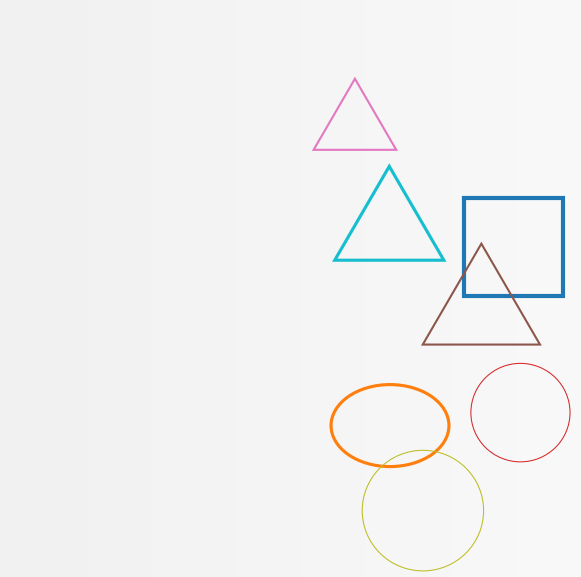[{"shape": "square", "thickness": 2, "radius": 0.42, "center": [0.884, 0.572]}, {"shape": "oval", "thickness": 1.5, "radius": 0.51, "center": [0.671, 0.262]}, {"shape": "circle", "thickness": 0.5, "radius": 0.43, "center": [0.895, 0.285]}, {"shape": "triangle", "thickness": 1, "radius": 0.58, "center": [0.828, 0.461]}, {"shape": "triangle", "thickness": 1, "radius": 0.41, "center": [0.611, 0.781]}, {"shape": "circle", "thickness": 0.5, "radius": 0.52, "center": [0.728, 0.115]}, {"shape": "triangle", "thickness": 1.5, "radius": 0.54, "center": [0.67, 0.603]}]